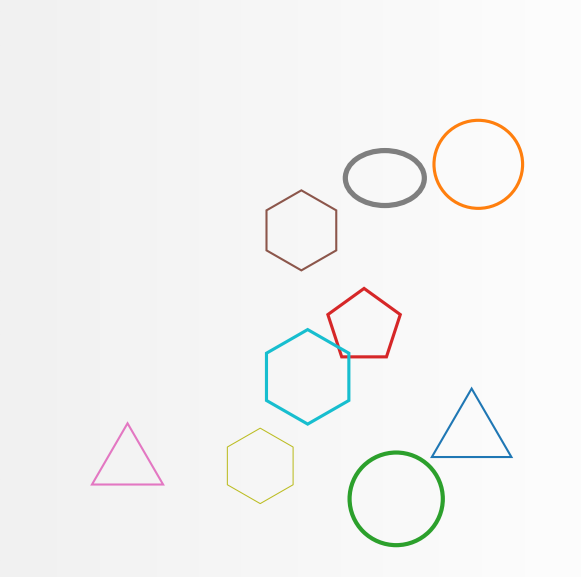[{"shape": "triangle", "thickness": 1, "radius": 0.4, "center": [0.811, 0.247]}, {"shape": "circle", "thickness": 1.5, "radius": 0.38, "center": [0.823, 0.715]}, {"shape": "circle", "thickness": 2, "radius": 0.4, "center": [0.682, 0.135]}, {"shape": "pentagon", "thickness": 1.5, "radius": 0.33, "center": [0.626, 0.434]}, {"shape": "hexagon", "thickness": 1, "radius": 0.35, "center": [0.519, 0.6]}, {"shape": "triangle", "thickness": 1, "radius": 0.35, "center": [0.219, 0.195]}, {"shape": "oval", "thickness": 2.5, "radius": 0.34, "center": [0.662, 0.691]}, {"shape": "hexagon", "thickness": 0.5, "radius": 0.33, "center": [0.448, 0.192]}, {"shape": "hexagon", "thickness": 1.5, "radius": 0.41, "center": [0.529, 0.347]}]